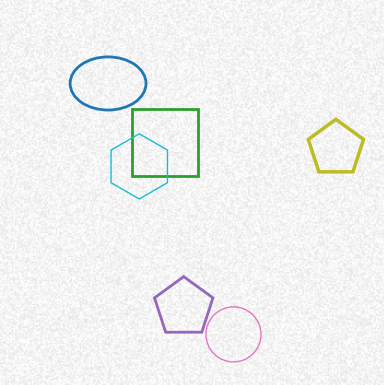[{"shape": "oval", "thickness": 2, "radius": 0.49, "center": [0.281, 0.783]}, {"shape": "square", "thickness": 2, "radius": 0.43, "center": [0.429, 0.63]}, {"shape": "pentagon", "thickness": 2, "radius": 0.4, "center": [0.477, 0.202]}, {"shape": "circle", "thickness": 1, "radius": 0.36, "center": [0.606, 0.131]}, {"shape": "pentagon", "thickness": 2.5, "radius": 0.38, "center": [0.872, 0.615]}, {"shape": "hexagon", "thickness": 1, "radius": 0.42, "center": [0.362, 0.568]}]